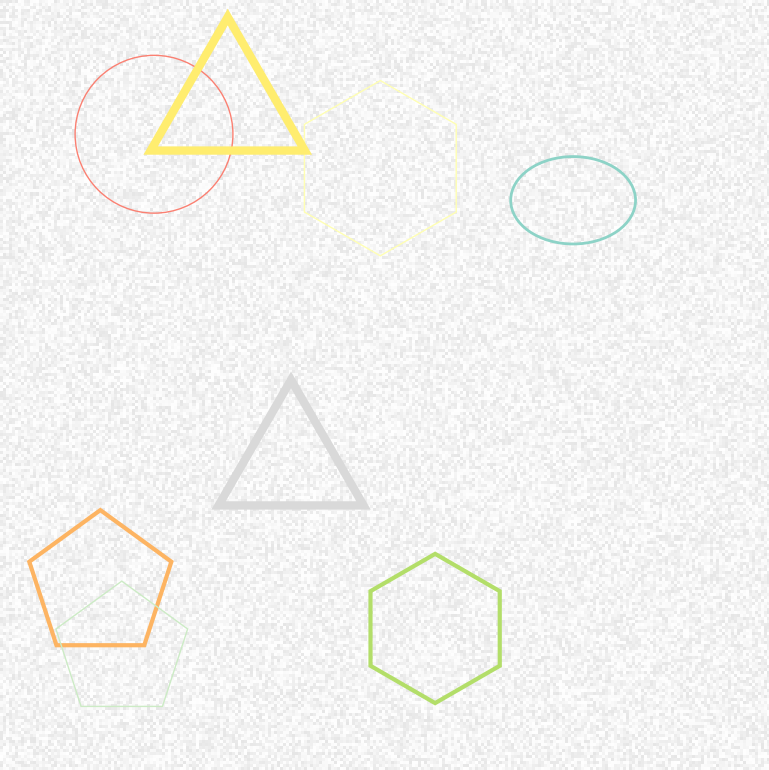[{"shape": "oval", "thickness": 1, "radius": 0.41, "center": [0.744, 0.74]}, {"shape": "hexagon", "thickness": 0.5, "radius": 0.57, "center": [0.494, 0.782]}, {"shape": "circle", "thickness": 0.5, "radius": 0.51, "center": [0.2, 0.826]}, {"shape": "pentagon", "thickness": 1.5, "radius": 0.49, "center": [0.13, 0.241]}, {"shape": "hexagon", "thickness": 1.5, "radius": 0.48, "center": [0.565, 0.184]}, {"shape": "triangle", "thickness": 3, "radius": 0.54, "center": [0.378, 0.398]}, {"shape": "pentagon", "thickness": 0.5, "radius": 0.45, "center": [0.158, 0.155]}, {"shape": "triangle", "thickness": 3, "radius": 0.58, "center": [0.296, 0.862]}]